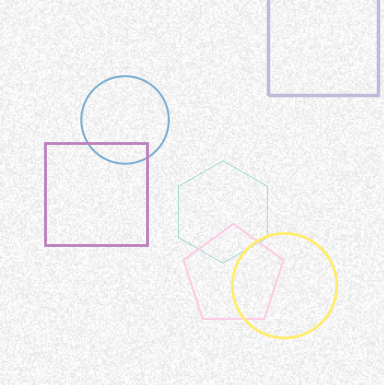[{"shape": "hexagon", "thickness": 0.5, "radius": 0.67, "center": [0.579, 0.449]}, {"shape": "square", "thickness": 2.5, "radius": 0.71, "center": [0.838, 0.895]}, {"shape": "circle", "thickness": 1.5, "radius": 0.57, "center": [0.325, 0.688]}, {"shape": "pentagon", "thickness": 1.5, "radius": 0.68, "center": [0.606, 0.282]}, {"shape": "square", "thickness": 2, "radius": 0.66, "center": [0.25, 0.496]}, {"shape": "circle", "thickness": 2, "radius": 0.68, "center": [0.739, 0.258]}]